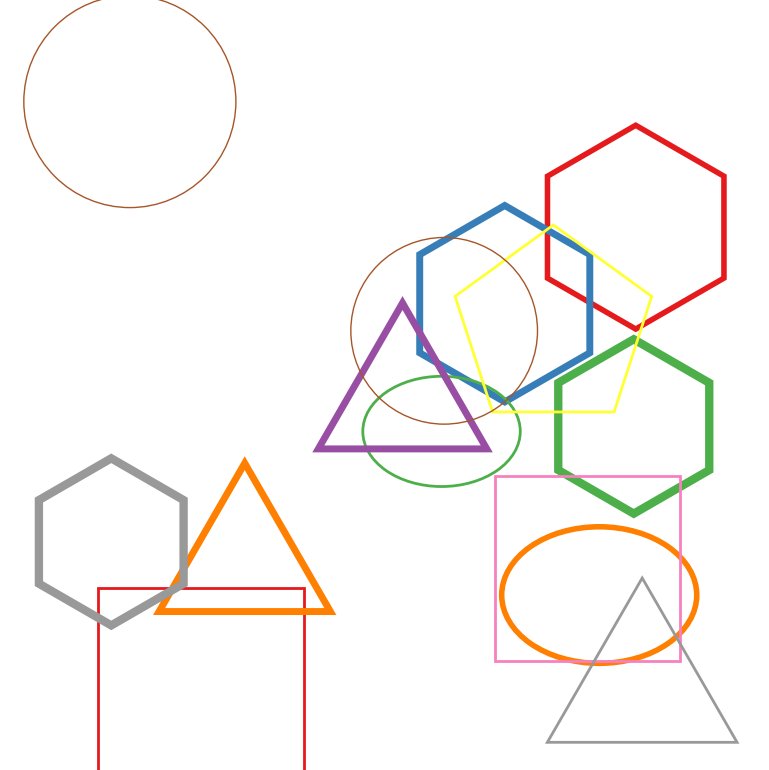[{"shape": "square", "thickness": 1, "radius": 0.67, "center": [0.261, 0.103]}, {"shape": "hexagon", "thickness": 2, "radius": 0.66, "center": [0.826, 0.705]}, {"shape": "hexagon", "thickness": 2.5, "radius": 0.64, "center": [0.656, 0.606]}, {"shape": "hexagon", "thickness": 3, "radius": 0.57, "center": [0.823, 0.446]}, {"shape": "oval", "thickness": 1, "radius": 0.51, "center": [0.573, 0.44]}, {"shape": "triangle", "thickness": 2.5, "radius": 0.63, "center": [0.523, 0.48]}, {"shape": "oval", "thickness": 2, "radius": 0.63, "center": [0.778, 0.227]}, {"shape": "triangle", "thickness": 2.5, "radius": 0.64, "center": [0.318, 0.27]}, {"shape": "pentagon", "thickness": 1, "radius": 0.67, "center": [0.719, 0.574]}, {"shape": "circle", "thickness": 0.5, "radius": 0.61, "center": [0.577, 0.57]}, {"shape": "circle", "thickness": 0.5, "radius": 0.69, "center": [0.169, 0.868]}, {"shape": "square", "thickness": 1, "radius": 0.6, "center": [0.763, 0.262]}, {"shape": "hexagon", "thickness": 3, "radius": 0.54, "center": [0.144, 0.296]}, {"shape": "triangle", "thickness": 1, "radius": 0.71, "center": [0.834, 0.107]}]